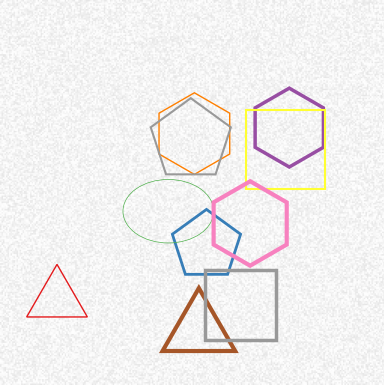[{"shape": "triangle", "thickness": 1, "radius": 0.46, "center": [0.148, 0.222]}, {"shape": "pentagon", "thickness": 2, "radius": 0.47, "center": [0.536, 0.363]}, {"shape": "oval", "thickness": 0.5, "radius": 0.59, "center": [0.437, 0.451]}, {"shape": "hexagon", "thickness": 2.5, "radius": 0.51, "center": [0.751, 0.669]}, {"shape": "hexagon", "thickness": 1, "radius": 0.53, "center": [0.505, 0.653]}, {"shape": "square", "thickness": 1.5, "radius": 0.51, "center": [0.742, 0.612]}, {"shape": "triangle", "thickness": 3, "radius": 0.54, "center": [0.517, 0.143]}, {"shape": "hexagon", "thickness": 3, "radius": 0.55, "center": [0.65, 0.42]}, {"shape": "pentagon", "thickness": 1.5, "radius": 0.55, "center": [0.496, 0.636]}, {"shape": "square", "thickness": 2.5, "radius": 0.46, "center": [0.624, 0.208]}]